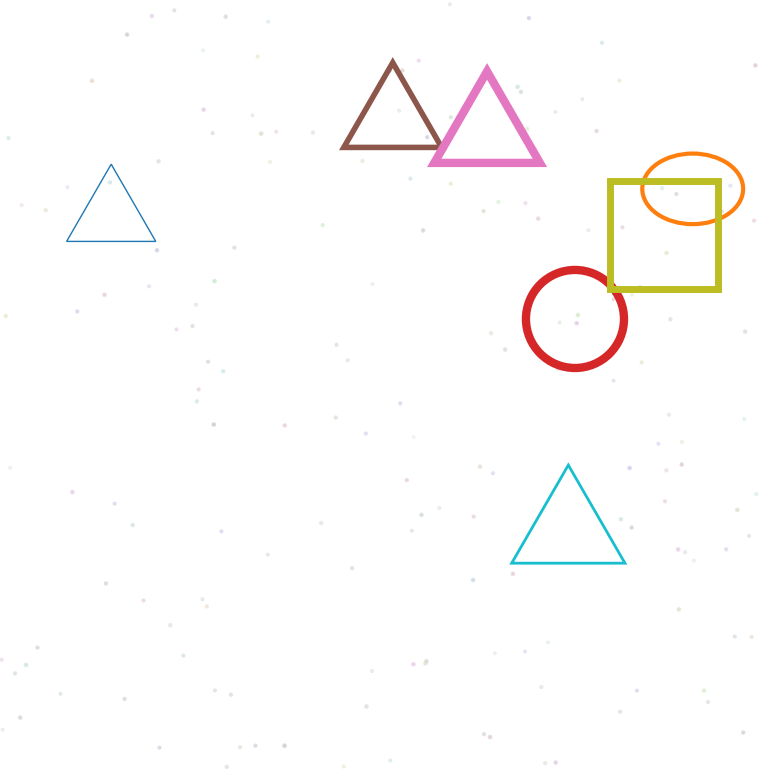[{"shape": "triangle", "thickness": 0.5, "radius": 0.33, "center": [0.144, 0.72]}, {"shape": "oval", "thickness": 1.5, "radius": 0.33, "center": [0.9, 0.755]}, {"shape": "circle", "thickness": 3, "radius": 0.32, "center": [0.747, 0.586]}, {"shape": "triangle", "thickness": 2, "radius": 0.37, "center": [0.51, 0.845]}, {"shape": "triangle", "thickness": 3, "radius": 0.4, "center": [0.633, 0.828]}, {"shape": "square", "thickness": 2.5, "radius": 0.35, "center": [0.862, 0.695]}, {"shape": "triangle", "thickness": 1, "radius": 0.42, "center": [0.738, 0.311]}]